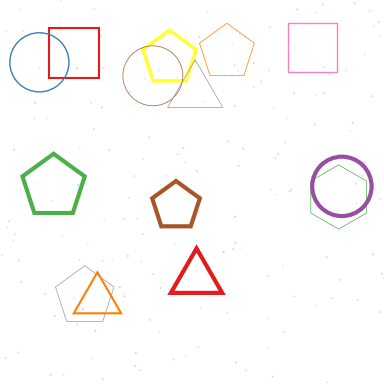[{"shape": "triangle", "thickness": 3, "radius": 0.38, "center": [0.51, 0.278]}, {"shape": "square", "thickness": 1.5, "radius": 0.32, "center": [0.193, 0.862]}, {"shape": "circle", "thickness": 1, "radius": 0.38, "center": [0.102, 0.838]}, {"shape": "hexagon", "thickness": 0.5, "radius": 0.42, "center": [0.879, 0.488]}, {"shape": "pentagon", "thickness": 3, "radius": 0.43, "center": [0.139, 0.516]}, {"shape": "circle", "thickness": 3, "radius": 0.39, "center": [0.888, 0.516]}, {"shape": "pentagon", "thickness": 0.5, "radius": 0.37, "center": [0.589, 0.865]}, {"shape": "triangle", "thickness": 1.5, "radius": 0.36, "center": [0.253, 0.222]}, {"shape": "pentagon", "thickness": 2.5, "radius": 0.36, "center": [0.44, 0.849]}, {"shape": "pentagon", "thickness": 3, "radius": 0.33, "center": [0.457, 0.465]}, {"shape": "circle", "thickness": 0.5, "radius": 0.39, "center": [0.397, 0.803]}, {"shape": "square", "thickness": 1, "radius": 0.32, "center": [0.812, 0.877]}, {"shape": "triangle", "thickness": 0.5, "radius": 0.41, "center": [0.507, 0.762]}, {"shape": "pentagon", "thickness": 0.5, "radius": 0.4, "center": [0.22, 0.23]}]